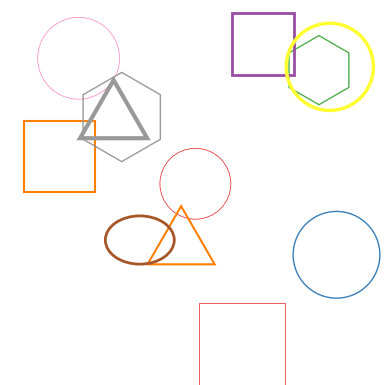[{"shape": "circle", "thickness": 0.5, "radius": 0.46, "center": [0.507, 0.523]}, {"shape": "square", "thickness": 0.5, "radius": 0.56, "center": [0.628, 0.102]}, {"shape": "circle", "thickness": 1, "radius": 0.56, "center": [0.874, 0.338]}, {"shape": "hexagon", "thickness": 1, "radius": 0.45, "center": [0.828, 0.818]}, {"shape": "square", "thickness": 2, "radius": 0.4, "center": [0.682, 0.886]}, {"shape": "square", "thickness": 1.5, "radius": 0.46, "center": [0.155, 0.594]}, {"shape": "triangle", "thickness": 1.5, "radius": 0.5, "center": [0.47, 0.364]}, {"shape": "circle", "thickness": 2.5, "radius": 0.57, "center": [0.857, 0.826]}, {"shape": "oval", "thickness": 2, "radius": 0.45, "center": [0.363, 0.377]}, {"shape": "circle", "thickness": 0.5, "radius": 0.53, "center": [0.204, 0.849]}, {"shape": "triangle", "thickness": 3, "radius": 0.5, "center": [0.295, 0.691]}, {"shape": "hexagon", "thickness": 1, "radius": 0.58, "center": [0.316, 0.696]}]